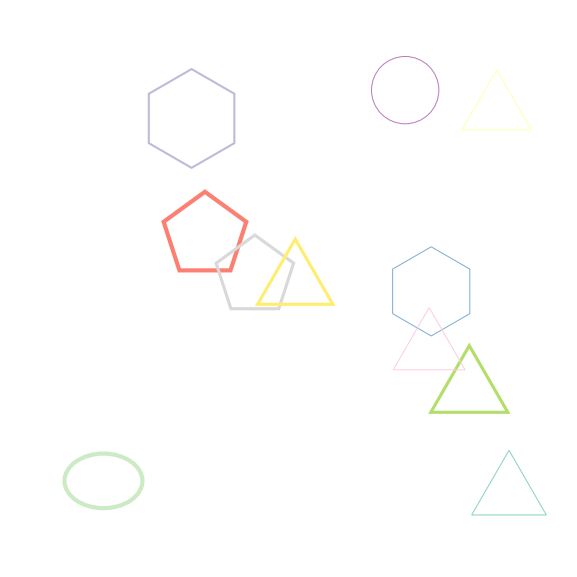[{"shape": "triangle", "thickness": 0.5, "radius": 0.37, "center": [0.881, 0.145]}, {"shape": "triangle", "thickness": 0.5, "radius": 0.35, "center": [0.86, 0.809]}, {"shape": "hexagon", "thickness": 1, "radius": 0.43, "center": [0.332, 0.794]}, {"shape": "pentagon", "thickness": 2, "radius": 0.38, "center": [0.355, 0.592]}, {"shape": "hexagon", "thickness": 0.5, "radius": 0.39, "center": [0.747, 0.495]}, {"shape": "triangle", "thickness": 1.5, "radius": 0.38, "center": [0.813, 0.324]}, {"shape": "triangle", "thickness": 0.5, "radius": 0.36, "center": [0.743, 0.395]}, {"shape": "pentagon", "thickness": 1.5, "radius": 0.35, "center": [0.441, 0.522]}, {"shape": "circle", "thickness": 0.5, "radius": 0.29, "center": [0.702, 0.843]}, {"shape": "oval", "thickness": 2, "radius": 0.34, "center": [0.179, 0.166]}, {"shape": "triangle", "thickness": 1.5, "radius": 0.38, "center": [0.511, 0.51]}]